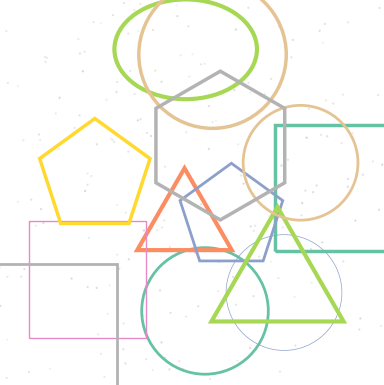[{"shape": "circle", "thickness": 2, "radius": 0.82, "center": [0.532, 0.192]}, {"shape": "square", "thickness": 2.5, "radius": 0.82, "center": [0.877, 0.512]}, {"shape": "triangle", "thickness": 3, "radius": 0.71, "center": [0.479, 0.421]}, {"shape": "pentagon", "thickness": 2, "radius": 0.7, "center": [0.601, 0.436]}, {"shape": "circle", "thickness": 0.5, "radius": 0.75, "center": [0.738, 0.24]}, {"shape": "square", "thickness": 1, "radius": 0.76, "center": [0.227, 0.274]}, {"shape": "triangle", "thickness": 3, "radius": 0.99, "center": [0.721, 0.264]}, {"shape": "oval", "thickness": 3, "radius": 0.93, "center": [0.482, 0.872]}, {"shape": "pentagon", "thickness": 2.5, "radius": 0.75, "center": [0.246, 0.541]}, {"shape": "circle", "thickness": 2.5, "radius": 0.96, "center": [0.552, 0.858]}, {"shape": "circle", "thickness": 2, "radius": 0.75, "center": [0.781, 0.577]}, {"shape": "hexagon", "thickness": 2.5, "radius": 0.97, "center": [0.572, 0.622]}, {"shape": "square", "thickness": 2, "radius": 0.86, "center": [0.131, 0.142]}]